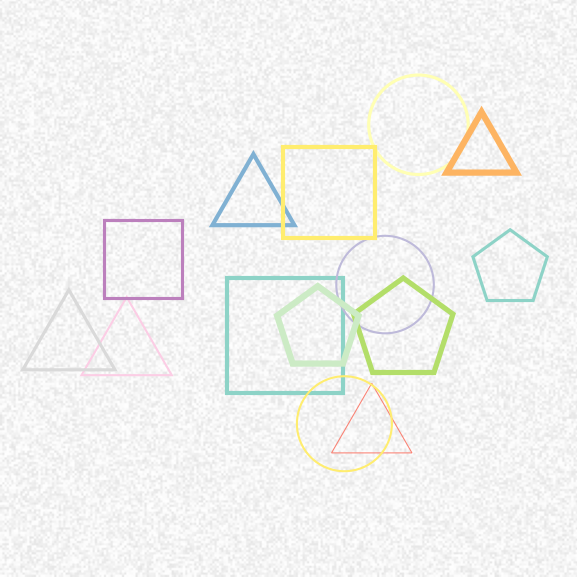[{"shape": "pentagon", "thickness": 1.5, "radius": 0.34, "center": [0.883, 0.534]}, {"shape": "square", "thickness": 2, "radius": 0.5, "center": [0.493, 0.418]}, {"shape": "circle", "thickness": 1.5, "radius": 0.43, "center": [0.725, 0.783]}, {"shape": "circle", "thickness": 1, "radius": 0.42, "center": [0.667, 0.506]}, {"shape": "triangle", "thickness": 0.5, "radius": 0.4, "center": [0.644, 0.255]}, {"shape": "triangle", "thickness": 2, "radius": 0.41, "center": [0.439, 0.65]}, {"shape": "triangle", "thickness": 3, "radius": 0.35, "center": [0.834, 0.735]}, {"shape": "pentagon", "thickness": 2.5, "radius": 0.45, "center": [0.698, 0.427]}, {"shape": "triangle", "thickness": 1, "radius": 0.45, "center": [0.219, 0.395]}, {"shape": "triangle", "thickness": 1.5, "radius": 0.46, "center": [0.119, 0.405]}, {"shape": "square", "thickness": 1.5, "radius": 0.34, "center": [0.248, 0.55]}, {"shape": "pentagon", "thickness": 3, "radius": 0.37, "center": [0.55, 0.43]}, {"shape": "circle", "thickness": 1, "radius": 0.41, "center": [0.596, 0.265]}, {"shape": "square", "thickness": 2, "radius": 0.4, "center": [0.57, 0.666]}]